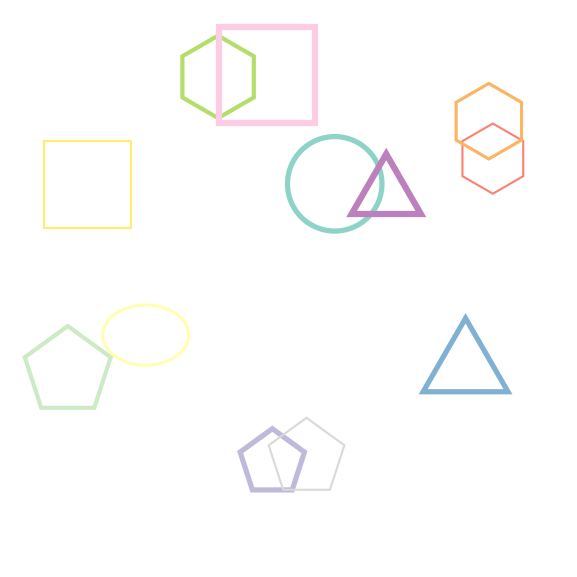[{"shape": "circle", "thickness": 2.5, "radius": 0.41, "center": [0.58, 0.681]}, {"shape": "oval", "thickness": 1.5, "radius": 0.37, "center": [0.252, 0.419]}, {"shape": "pentagon", "thickness": 2.5, "radius": 0.29, "center": [0.471, 0.198]}, {"shape": "hexagon", "thickness": 1, "radius": 0.3, "center": [0.853, 0.724]}, {"shape": "triangle", "thickness": 2.5, "radius": 0.42, "center": [0.806, 0.363]}, {"shape": "hexagon", "thickness": 1.5, "radius": 0.33, "center": [0.846, 0.789]}, {"shape": "hexagon", "thickness": 2, "radius": 0.36, "center": [0.378, 0.866]}, {"shape": "square", "thickness": 3, "radius": 0.41, "center": [0.463, 0.869]}, {"shape": "pentagon", "thickness": 1, "radius": 0.34, "center": [0.531, 0.207]}, {"shape": "triangle", "thickness": 3, "radius": 0.35, "center": [0.669, 0.663]}, {"shape": "pentagon", "thickness": 2, "radius": 0.39, "center": [0.117, 0.356]}, {"shape": "square", "thickness": 1, "radius": 0.38, "center": [0.151, 0.68]}]